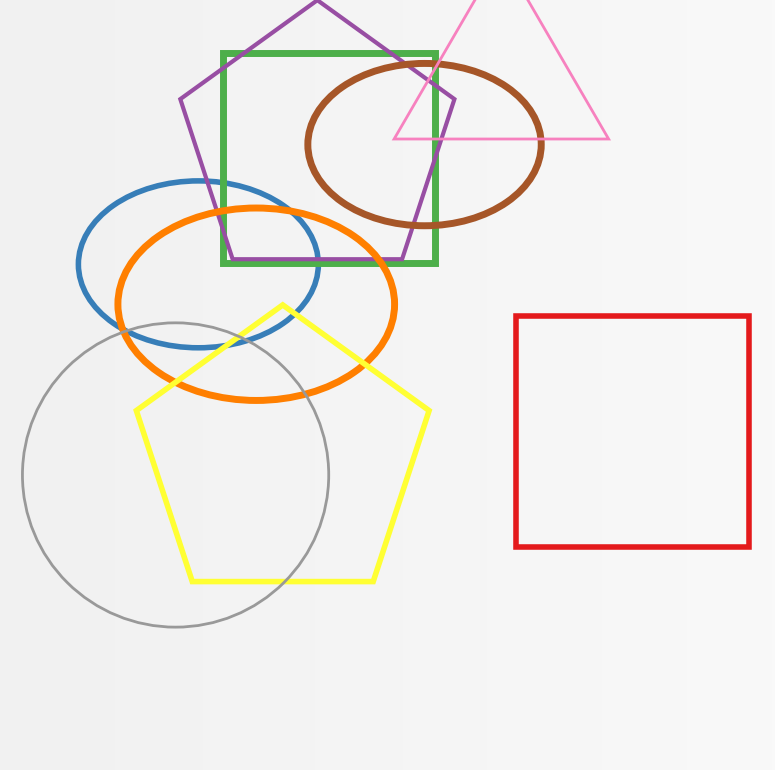[{"shape": "square", "thickness": 2, "radius": 0.75, "center": [0.816, 0.439]}, {"shape": "oval", "thickness": 2, "radius": 0.77, "center": [0.256, 0.657]}, {"shape": "square", "thickness": 2.5, "radius": 0.68, "center": [0.425, 0.795]}, {"shape": "pentagon", "thickness": 1.5, "radius": 0.93, "center": [0.41, 0.814]}, {"shape": "oval", "thickness": 2.5, "radius": 0.89, "center": [0.331, 0.605]}, {"shape": "pentagon", "thickness": 2, "radius": 0.99, "center": [0.365, 0.405]}, {"shape": "oval", "thickness": 2.5, "radius": 0.75, "center": [0.548, 0.812]}, {"shape": "triangle", "thickness": 1, "radius": 0.8, "center": [0.647, 0.899]}, {"shape": "circle", "thickness": 1, "radius": 0.99, "center": [0.227, 0.383]}]